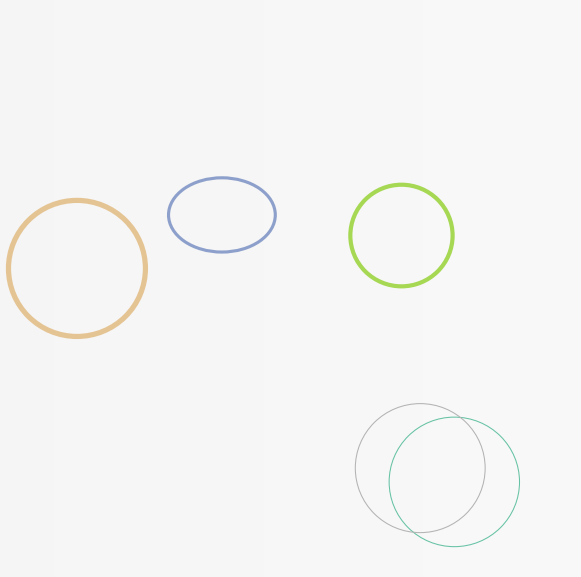[{"shape": "circle", "thickness": 0.5, "radius": 0.56, "center": [0.782, 0.165]}, {"shape": "oval", "thickness": 1.5, "radius": 0.46, "center": [0.382, 0.627]}, {"shape": "circle", "thickness": 2, "radius": 0.44, "center": [0.691, 0.591]}, {"shape": "circle", "thickness": 2.5, "radius": 0.59, "center": [0.132, 0.534]}, {"shape": "circle", "thickness": 0.5, "radius": 0.56, "center": [0.723, 0.189]}]